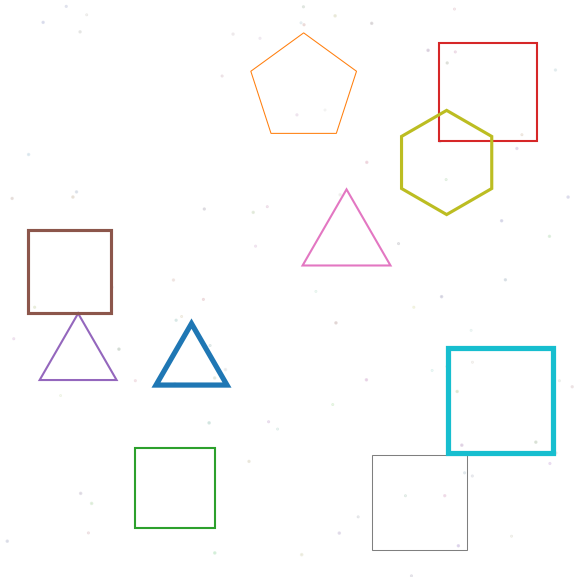[{"shape": "triangle", "thickness": 2.5, "radius": 0.35, "center": [0.332, 0.368]}, {"shape": "pentagon", "thickness": 0.5, "radius": 0.48, "center": [0.526, 0.846]}, {"shape": "square", "thickness": 1, "radius": 0.35, "center": [0.303, 0.154]}, {"shape": "square", "thickness": 1, "radius": 0.42, "center": [0.845, 0.84]}, {"shape": "triangle", "thickness": 1, "radius": 0.38, "center": [0.135, 0.38]}, {"shape": "square", "thickness": 1.5, "radius": 0.36, "center": [0.12, 0.53]}, {"shape": "triangle", "thickness": 1, "radius": 0.44, "center": [0.6, 0.583]}, {"shape": "square", "thickness": 0.5, "radius": 0.41, "center": [0.727, 0.129]}, {"shape": "hexagon", "thickness": 1.5, "radius": 0.45, "center": [0.773, 0.718]}, {"shape": "square", "thickness": 2.5, "radius": 0.46, "center": [0.866, 0.306]}]